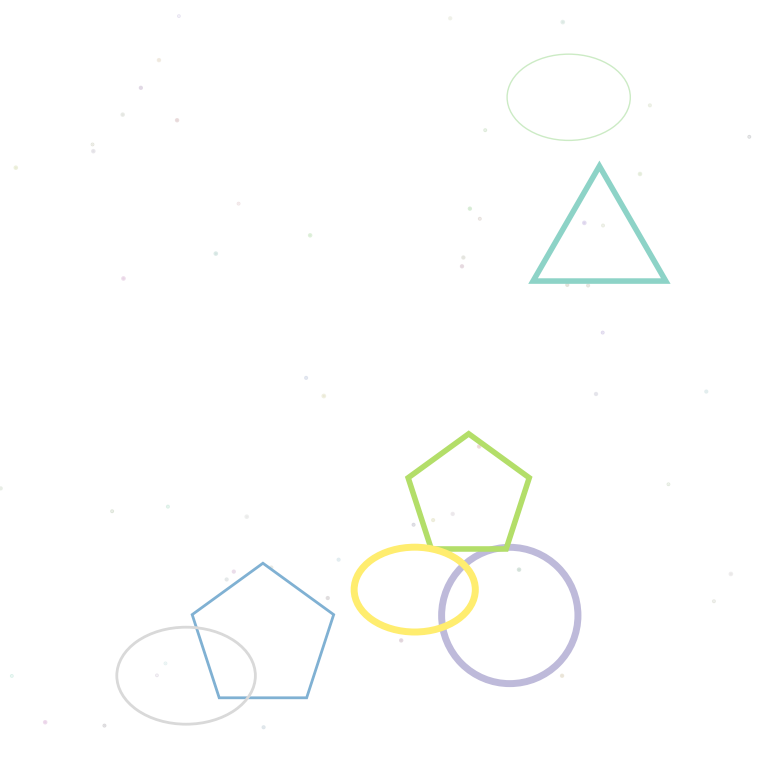[{"shape": "triangle", "thickness": 2, "radius": 0.5, "center": [0.778, 0.685]}, {"shape": "circle", "thickness": 2.5, "radius": 0.44, "center": [0.662, 0.201]}, {"shape": "pentagon", "thickness": 1, "radius": 0.48, "center": [0.341, 0.172]}, {"shape": "pentagon", "thickness": 2, "radius": 0.41, "center": [0.609, 0.354]}, {"shape": "oval", "thickness": 1, "radius": 0.45, "center": [0.242, 0.122]}, {"shape": "oval", "thickness": 0.5, "radius": 0.4, "center": [0.739, 0.874]}, {"shape": "oval", "thickness": 2.5, "radius": 0.39, "center": [0.539, 0.234]}]